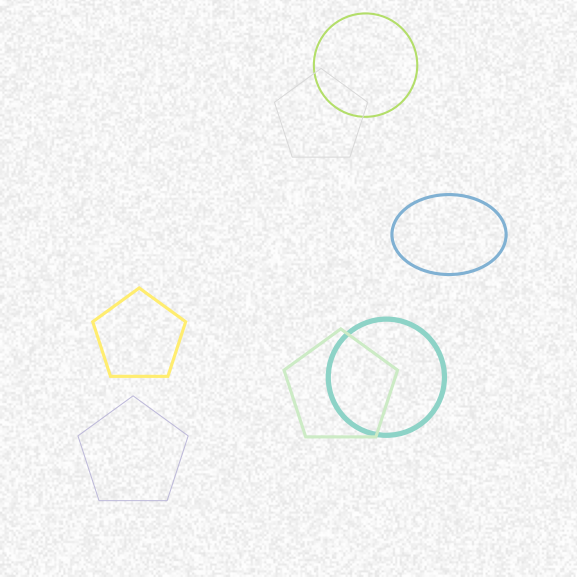[{"shape": "circle", "thickness": 2.5, "radius": 0.5, "center": [0.669, 0.346]}, {"shape": "pentagon", "thickness": 0.5, "radius": 0.5, "center": [0.23, 0.213]}, {"shape": "oval", "thickness": 1.5, "radius": 0.49, "center": [0.778, 0.593]}, {"shape": "circle", "thickness": 1, "radius": 0.45, "center": [0.633, 0.886]}, {"shape": "pentagon", "thickness": 0.5, "radius": 0.42, "center": [0.556, 0.796]}, {"shape": "pentagon", "thickness": 1.5, "radius": 0.52, "center": [0.59, 0.326]}, {"shape": "pentagon", "thickness": 1.5, "radius": 0.42, "center": [0.241, 0.416]}]